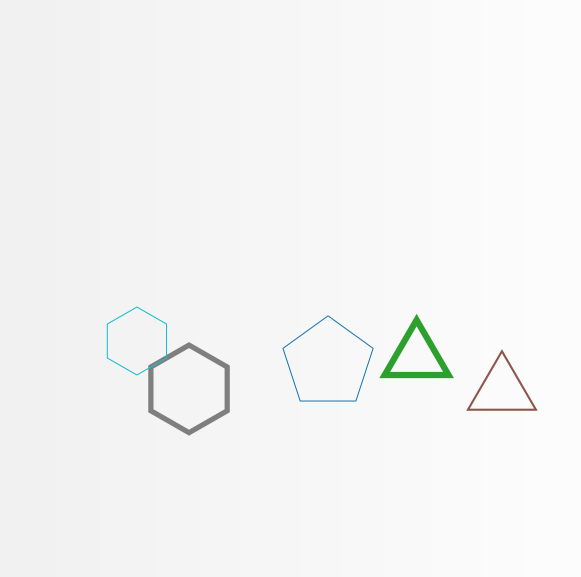[{"shape": "pentagon", "thickness": 0.5, "radius": 0.41, "center": [0.564, 0.371]}, {"shape": "triangle", "thickness": 3, "radius": 0.32, "center": [0.717, 0.381]}, {"shape": "triangle", "thickness": 1, "radius": 0.34, "center": [0.864, 0.323]}, {"shape": "hexagon", "thickness": 2.5, "radius": 0.38, "center": [0.325, 0.326]}, {"shape": "hexagon", "thickness": 0.5, "radius": 0.29, "center": [0.236, 0.409]}]